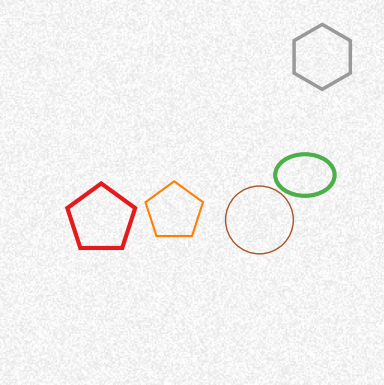[{"shape": "pentagon", "thickness": 3, "radius": 0.46, "center": [0.263, 0.431]}, {"shape": "oval", "thickness": 3, "radius": 0.39, "center": [0.792, 0.545]}, {"shape": "pentagon", "thickness": 1.5, "radius": 0.39, "center": [0.453, 0.451]}, {"shape": "circle", "thickness": 1, "radius": 0.44, "center": [0.674, 0.429]}, {"shape": "hexagon", "thickness": 2.5, "radius": 0.42, "center": [0.837, 0.852]}]